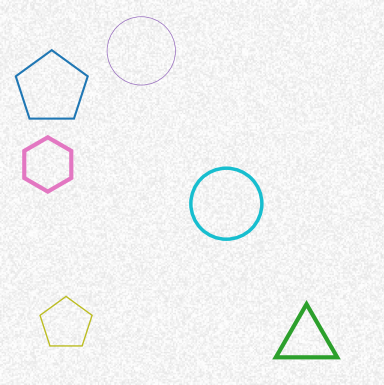[{"shape": "pentagon", "thickness": 1.5, "radius": 0.49, "center": [0.134, 0.771]}, {"shape": "triangle", "thickness": 3, "radius": 0.46, "center": [0.796, 0.118]}, {"shape": "circle", "thickness": 0.5, "radius": 0.44, "center": [0.367, 0.868]}, {"shape": "hexagon", "thickness": 3, "radius": 0.35, "center": [0.124, 0.573]}, {"shape": "pentagon", "thickness": 1, "radius": 0.36, "center": [0.172, 0.159]}, {"shape": "circle", "thickness": 2.5, "radius": 0.46, "center": [0.588, 0.471]}]